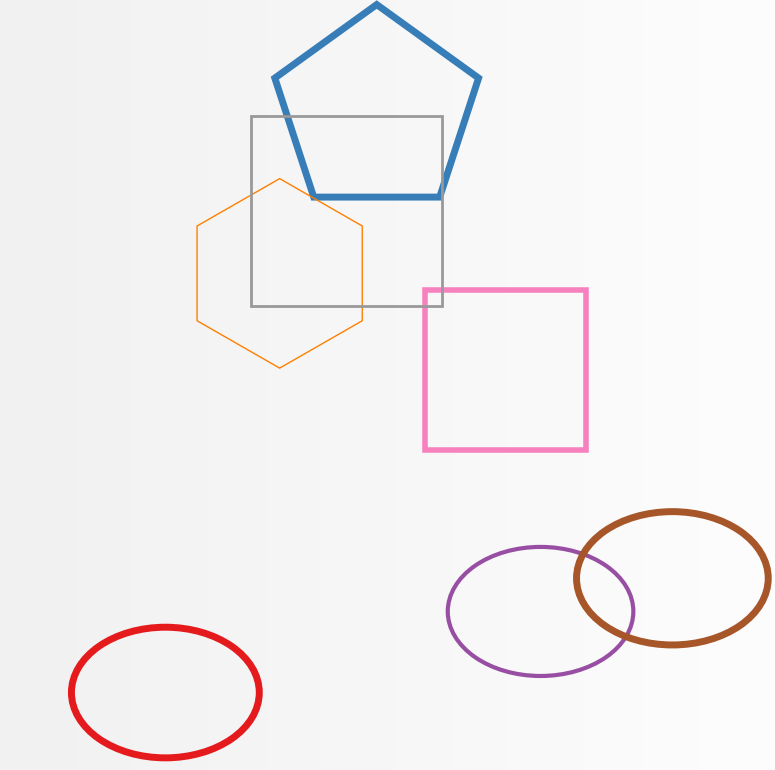[{"shape": "oval", "thickness": 2.5, "radius": 0.61, "center": [0.213, 0.101]}, {"shape": "pentagon", "thickness": 2.5, "radius": 0.69, "center": [0.486, 0.856]}, {"shape": "oval", "thickness": 1.5, "radius": 0.6, "center": [0.697, 0.206]}, {"shape": "hexagon", "thickness": 0.5, "radius": 0.62, "center": [0.361, 0.645]}, {"shape": "oval", "thickness": 2.5, "radius": 0.62, "center": [0.868, 0.249]}, {"shape": "square", "thickness": 2, "radius": 0.52, "center": [0.652, 0.519]}, {"shape": "square", "thickness": 1, "radius": 0.62, "center": [0.447, 0.726]}]